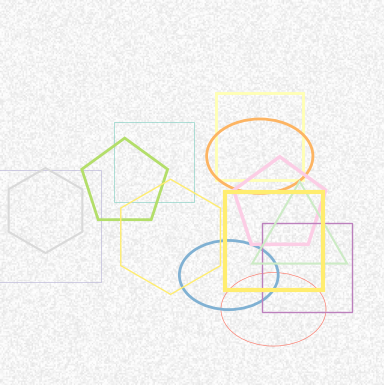[{"shape": "square", "thickness": 0.5, "radius": 0.52, "center": [0.4, 0.58]}, {"shape": "square", "thickness": 2, "radius": 0.57, "center": [0.674, 0.645]}, {"shape": "square", "thickness": 0.5, "radius": 0.73, "center": [0.117, 0.413]}, {"shape": "oval", "thickness": 0.5, "radius": 0.68, "center": [0.71, 0.197]}, {"shape": "oval", "thickness": 2, "radius": 0.64, "center": [0.594, 0.286]}, {"shape": "oval", "thickness": 2, "radius": 0.69, "center": [0.675, 0.594]}, {"shape": "pentagon", "thickness": 2, "radius": 0.59, "center": [0.324, 0.524]}, {"shape": "pentagon", "thickness": 2.5, "radius": 0.63, "center": [0.727, 0.467]}, {"shape": "hexagon", "thickness": 1.5, "radius": 0.55, "center": [0.118, 0.453]}, {"shape": "square", "thickness": 1, "radius": 0.58, "center": [0.797, 0.305]}, {"shape": "triangle", "thickness": 1.5, "radius": 0.71, "center": [0.778, 0.387]}, {"shape": "square", "thickness": 3, "radius": 0.63, "center": [0.711, 0.374]}, {"shape": "hexagon", "thickness": 1, "radius": 0.75, "center": [0.443, 0.385]}]